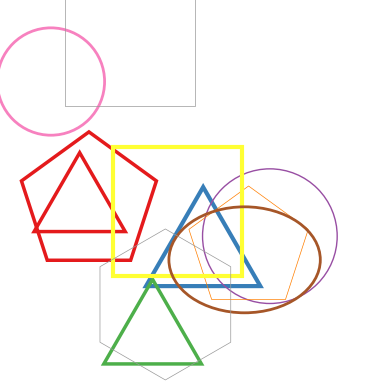[{"shape": "pentagon", "thickness": 2.5, "radius": 0.92, "center": [0.231, 0.473]}, {"shape": "triangle", "thickness": 2.5, "radius": 0.68, "center": [0.207, 0.467]}, {"shape": "triangle", "thickness": 3, "radius": 0.86, "center": [0.528, 0.343]}, {"shape": "triangle", "thickness": 2.5, "radius": 0.73, "center": [0.396, 0.128]}, {"shape": "circle", "thickness": 1, "radius": 0.87, "center": [0.701, 0.387]}, {"shape": "pentagon", "thickness": 0.5, "radius": 0.81, "center": [0.646, 0.354]}, {"shape": "square", "thickness": 3, "radius": 0.84, "center": [0.462, 0.451]}, {"shape": "oval", "thickness": 2, "radius": 0.98, "center": [0.635, 0.325]}, {"shape": "circle", "thickness": 2, "radius": 0.7, "center": [0.132, 0.788]}, {"shape": "square", "thickness": 0.5, "radius": 0.85, "center": [0.338, 0.893]}, {"shape": "hexagon", "thickness": 0.5, "radius": 0.98, "center": [0.43, 0.209]}]